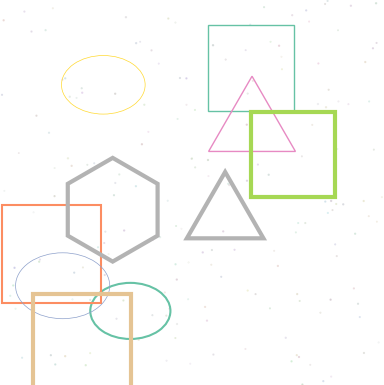[{"shape": "square", "thickness": 1, "radius": 0.56, "center": [0.652, 0.823]}, {"shape": "oval", "thickness": 1.5, "radius": 0.52, "center": [0.339, 0.192]}, {"shape": "square", "thickness": 1.5, "radius": 0.64, "center": [0.134, 0.34]}, {"shape": "oval", "thickness": 0.5, "radius": 0.61, "center": [0.163, 0.258]}, {"shape": "triangle", "thickness": 1, "radius": 0.65, "center": [0.655, 0.672]}, {"shape": "square", "thickness": 3, "radius": 0.55, "center": [0.761, 0.599]}, {"shape": "oval", "thickness": 0.5, "radius": 0.54, "center": [0.268, 0.78]}, {"shape": "square", "thickness": 3, "radius": 0.64, "center": [0.213, 0.11]}, {"shape": "triangle", "thickness": 3, "radius": 0.57, "center": [0.585, 0.438]}, {"shape": "hexagon", "thickness": 3, "radius": 0.67, "center": [0.293, 0.455]}]